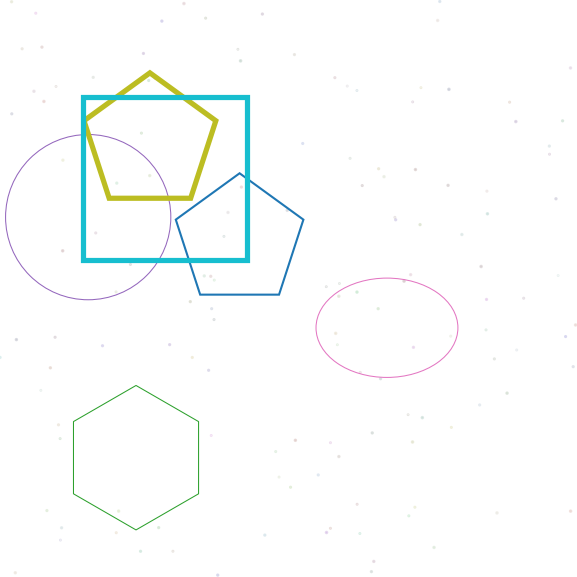[{"shape": "pentagon", "thickness": 1, "radius": 0.58, "center": [0.415, 0.583]}, {"shape": "hexagon", "thickness": 0.5, "radius": 0.63, "center": [0.236, 0.207]}, {"shape": "circle", "thickness": 0.5, "radius": 0.72, "center": [0.153, 0.623]}, {"shape": "oval", "thickness": 0.5, "radius": 0.61, "center": [0.67, 0.432]}, {"shape": "pentagon", "thickness": 2.5, "radius": 0.6, "center": [0.26, 0.753]}, {"shape": "square", "thickness": 2.5, "radius": 0.71, "center": [0.286, 0.691]}]